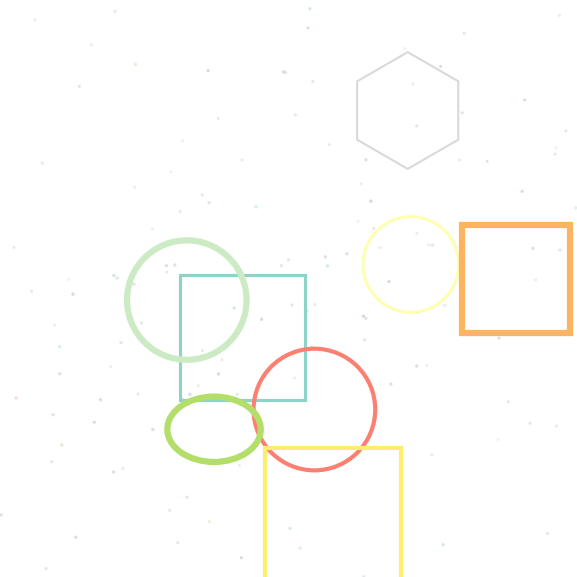[{"shape": "square", "thickness": 1.5, "radius": 0.54, "center": [0.42, 0.415]}, {"shape": "circle", "thickness": 1.5, "radius": 0.41, "center": [0.711, 0.541]}, {"shape": "circle", "thickness": 2, "radius": 0.53, "center": [0.544, 0.29]}, {"shape": "square", "thickness": 3, "radius": 0.47, "center": [0.893, 0.517]}, {"shape": "oval", "thickness": 3, "radius": 0.4, "center": [0.371, 0.256]}, {"shape": "hexagon", "thickness": 1, "radius": 0.51, "center": [0.706, 0.808]}, {"shape": "circle", "thickness": 3, "radius": 0.52, "center": [0.323, 0.48]}, {"shape": "square", "thickness": 2, "radius": 0.59, "center": [0.576, 0.105]}]